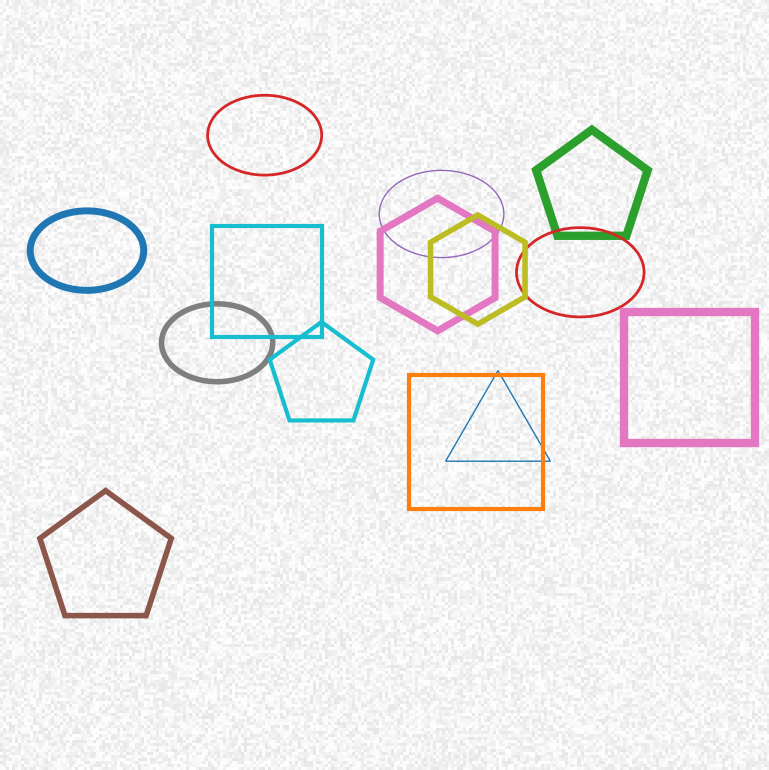[{"shape": "oval", "thickness": 2.5, "radius": 0.37, "center": [0.113, 0.675]}, {"shape": "triangle", "thickness": 0.5, "radius": 0.39, "center": [0.647, 0.44]}, {"shape": "square", "thickness": 1.5, "radius": 0.43, "center": [0.618, 0.426]}, {"shape": "pentagon", "thickness": 3, "radius": 0.38, "center": [0.769, 0.755]}, {"shape": "oval", "thickness": 1, "radius": 0.41, "center": [0.754, 0.646]}, {"shape": "oval", "thickness": 1, "radius": 0.37, "center": [0.344, 0.824]}, {"shape": "oval", "thickness": 0.5, "radius": 0.4, "center": [0.573, 0.722]}, {"shape": "pentagon", "thickness": 2, "radius": 0.45, "center": [0.137, 0.273]}, {"shape": "square", "thickness": 3, "radius": 0.42, "center": [0.895, 0.509]}, {"shape": "hexagon", "thickness": 2.5, "radius": 0.43, "center": [0.568, 0.657]}, {"shape": "oval", "thickness": 2, "radius": 0.36, "center": [0.282, 0.555]}, {"shape": "hexagon", "thickness": 2, "radius": 0.35, "center": [0.621, 0.65]}, {"shape": "pentagon", "thickness": 1.5, "radius": 0.35, "center": [0.417, 0.511]}, {"shape": "square", "thickness": 1.5, "radius": 0.36, "center": [0.347, 0.635]}]